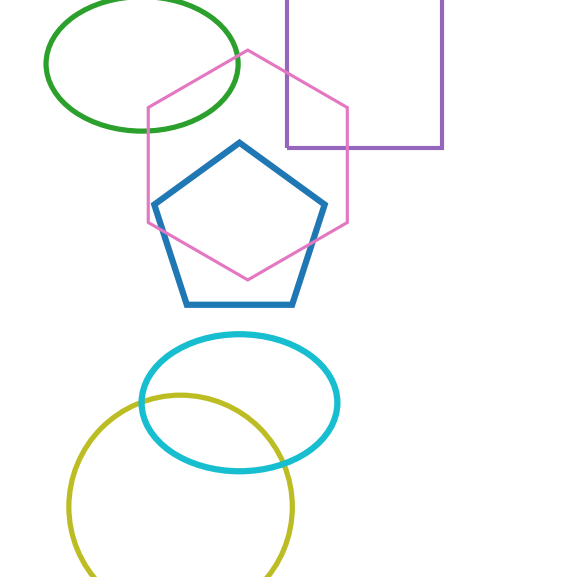[{"shape": "pentagon", "thickness": 3, "radius": 0.78, "center": [0.415, 0.597]}, {"shape": "oval", "thickness": 2.5, "radius": 0.83, "center": [0.246, 0.888]}, {"shape": "square", "thickness": 2, "radius": 0.67, "center": [0.631, 0.877]}, {"shape": "hexagon", "thickness": 1.5, "radius": 1.0, "center": [0.429, 0.713]}, {"shape": "circle", "thickness": 2.5, "radius": 0.97, "center": [0.313, 0.121]}, {"shape": "oval", "thickness": 3, "radius": 0.85, "center": [0.415, 0.302]}]